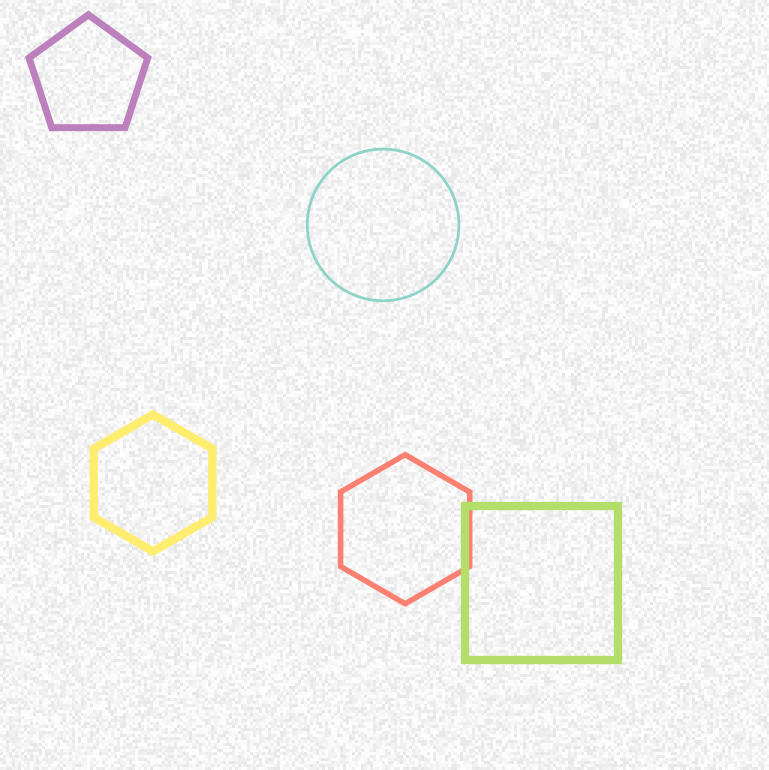[{"shape": "circle", "thickness": 1, "radius": 0.49, "center": [0.498, 0.708]}, {"shape": "hexagon", "thickness": 2, "radius": 0.48, "center": [0.526, 0.313]}, {"shape": "square", "thickness": 3, "radius": 0.5, "center": [0.703, 0.243]}, {"shape": "pentagon", "thickness": 2.5, "radius": 0.41, "center": [0.115, 0.9]}, {"shape": "hexagon", "thickness": 3, "radius": 0.44, "center": [0.199, 0.373]}]